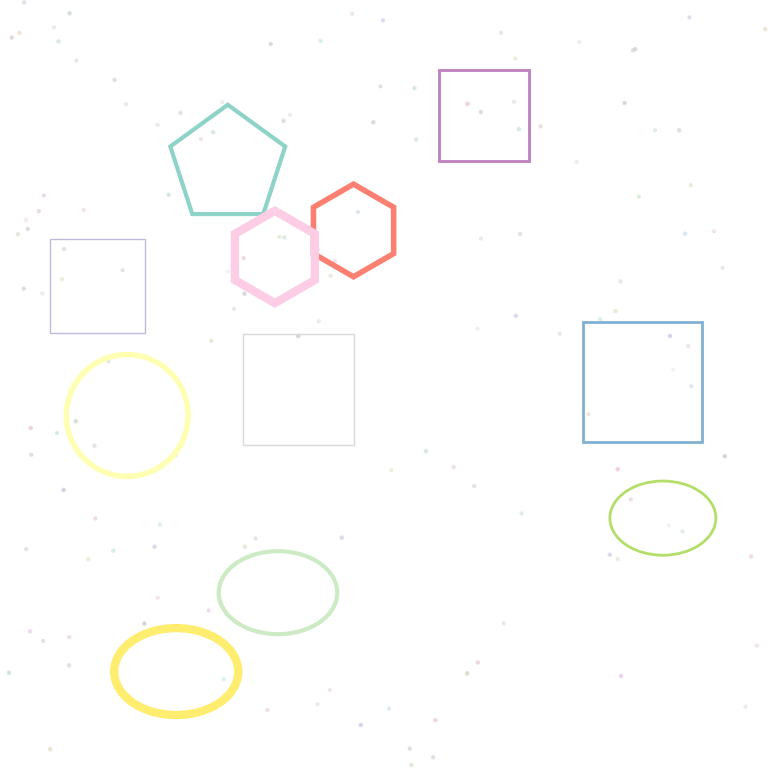[{"shape": "pentagon", "thickness": 1.5, "radius": 0.39, "center": [0.296, 0.785]}, {"shape": "circle", "thickness": 2, "radius": 0.4, "center": [0.165, 0.46]}, {"shape": "square", "thickness": 0.5, "radius": 0.31, "center": [0.127, 0.629]}, {"shape": "hexagon", "thickness": 2, "radius": 0.3, "center": [0.459, 0.701]}, {"shape": "square", "thickness": 1, "radius": 0.39, "center": [0.834, 0.504]}, {"shape": "oval", "thickness": 1, "radius": 0.34, "center": [0.861, 0.327]}, {"shape": "hexagon", "thickness": 3, "radius": 0.3, "center": [0.357, 0.666]}, {"shape": "square", "thickness": 0.5, "radius": 0.36, "center": [0.388, 0.494]}, {"shape": "square", "thickness": 1, "radius": 0.29, "center": [0.629, 0.85]}, {"shape": "oval", "thickness": 1.5, "radius": 0.38, "center": [0.361, 0.23]}, {"shape": "oval", "thickness": 3, "radius": 0.4, "center": [0.229, 0.128]}]